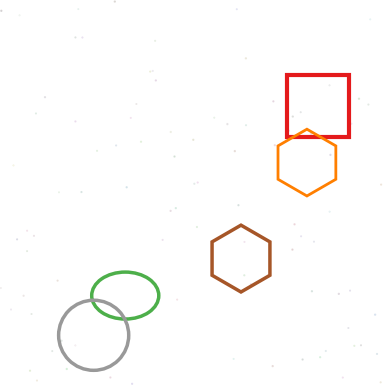[{"shape": "square", "thickness": 3, "radius": 0.4, "center": [0.827, 0.723]}, {"shape": "oval", "thickness": 2.5, "radius": 0.44, "center": [0.325, 0.232]}, {"shape": "hexagon", "thickness": 2, "radius": 0.43, "center": [0.797, 0.578]}, {"shape": "hexagon", "thickness": 2.5, "radius": 0.43, "center": [0.626, 0.328]}, {"shape": "circle", "thickness": 2.5, "radius": 0.46, "center": [0.243, 0.129]}]